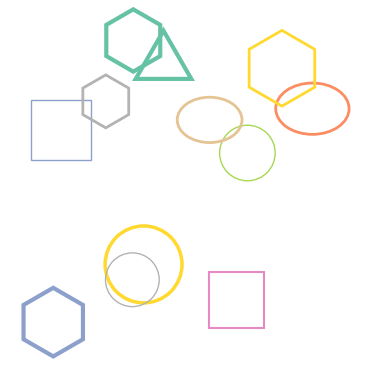[{"shape": "hexagon", "thickness": 3, "radius": 0.4, "center": [0.346, 0.895]}, {"shape": "triangle", "thickness": 3, "radius": 0.42, "center": [0.425, 0.837]}, {"shape": "oval", "thickness": 2, "radius": 0.48, "center": [0.811, 0.718]}, {"shape": "hexagon", "thickness": 3, "radius": 0.45, "center": [0.138, 0.163]}, {"shape": "square", "thickness": 1, "radius": 0.39, "center": [0.159, 0.661]}, {"shape": "square", "thickness": 1.5, "radius": 0.36, "center": [0.614, 0.221]}, {"shape": "circle", "thickness": 1, "radius": 0.36, "center": [0.643, 0.603]}, {"shape": "hexagon", "thickness": 2, "radius": 0.49, "center": [0.732, 0.823]}, {"shape": "circle", "thickness": 2.5, "radius": 0.5, "center": [0.373, 0.313]}, {"shape": "oval", "thickness": 2, "radius": 0.42, "center": [0.544, 0.689]}, {"shape": "hexagon", "thickness": 2, "radius": 0.34, "center": [0.275, 0.737]}, {"shape": "circle", "thickness": 1, "radius": 0.35, "center": [0.344, 0.273]}]